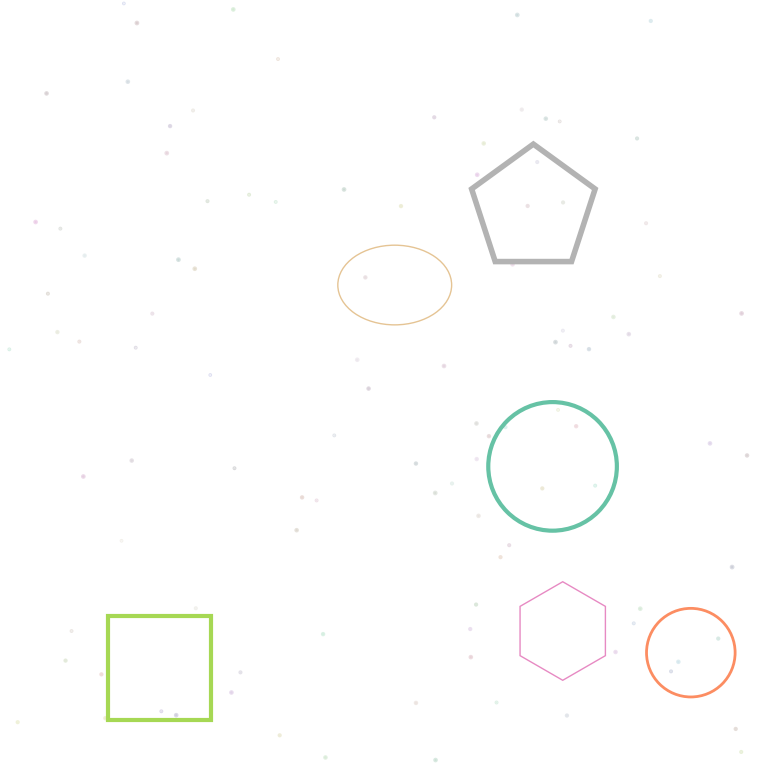[{"shape": "circle", "thickness": 1.5, "radius": 0.42, "center": [0.718, 0.394]}, {"shape": "circle", "thickness": 1, "radius": 0.29, "center": [0.897, 0.152]}, {"shape": "hexagon", "thickness": 0.5, "radius": 0.32, "center": [0.731, 0.18]}, {"shape": "square", "thickness": 1.5, "radius": 0.34, "center": [0.207, 0.132]}, {"shape": "oval", "thickness": 0.5, "radius": 0.37, "center": [0.513, 0.63]}, {"shape": "pentagon", "thickness": 2, "radius": 0.42, "center": [0.693, 0.729]}]